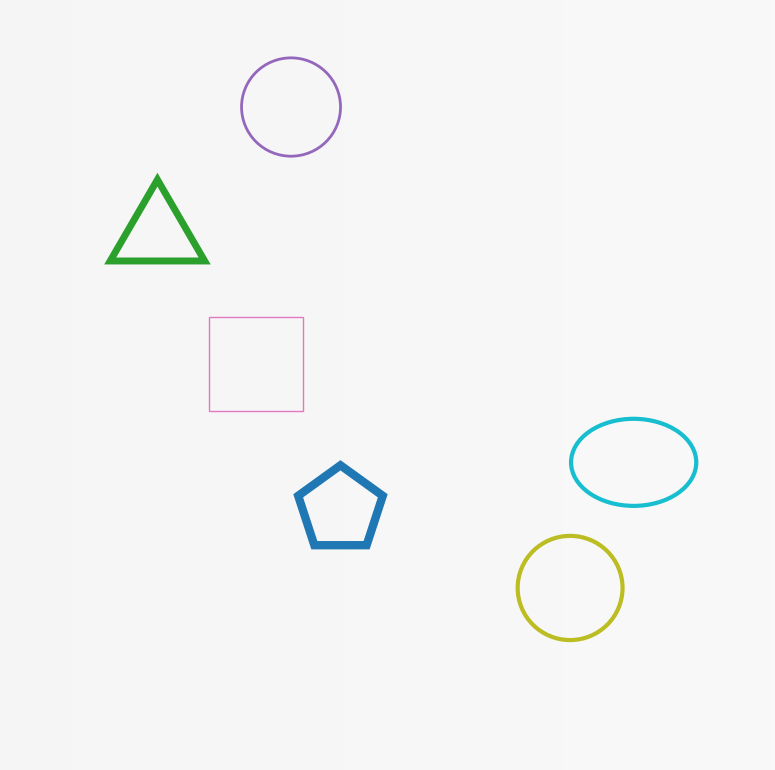[{"shape": "pentagon", "thickness": 3, "radius": 0.29, "center": [0.439, 0.338]}, {"shape": "triangle", "thickness": 2.5, "radius": 0.35, "center": [0.203, 0.696]}, {"shape": "circle", "thickness": 1, "radius": 0.32, "center": [0.376, 0.861]}, {"shape": "square", "thickness": 0.5, "radius": 0.31, "center": [0.33, 0.527]}, {"shape": "circle", "thickness": 1.5, "radius": 0.34, "center": [0.736, 0.236]}, {"shape": "oval", "thickness": 1.5, "radius": 0.4, "center": [0.818, 0.4]}]